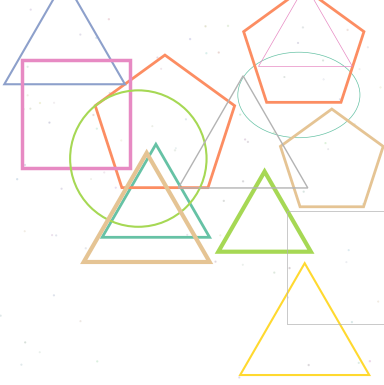[{"shape": "triangle", "thickness": 2, "radius": 0.81, "center": [0.405, 0.464]}, {"shape": "oval", "thickness": 0.5, "radius": 0.79, "center": [0.776, 0.753]}, {"shape": "pentagon", "thickness": 2, "radius": 0.95, "center": [0.428, 0.667]}, {"shape": "pentagon", "thickness": 2, "radius": 0.82, "center": [0.789, 0.867]}, {"shape": "triangle", "thickness": 1.5, "radius": 0.9, "center": [0.168, 0.872]}, {"shape": "square", "thickness": 2.5, "radius": 0.7, "center": [0.198, 0.704]}, {"shape": "triangle", "thickness": 0.5, "radius": 0.7, "center": [0.793, 0.898]}, {"shape": "triangle", "thickness": 3, "radius": 0.69, "center": [0.687, 0.416]}, {"shape": "circle", "thickness": 1.5, "radius": 0.89, "center": [0.359, 0.588]}, {"shape": "triangle", "thickness": 1.5, "radius": 0.97, "center": [0.791, 0.123]}, {"shape": "triangle", "thickness": 3, "radius": 0.94, "center": [0.381, 0.414]}, {"shape": "pentagon", "thickness": 2, "radius": 0.7, "center": [0.862, 0.576]}, {"shape": "square", "thickness": 0.5, "radius": 0.73, "center": [0.89, 0.305]}, {"shape": "triangle", "thickness": 1, "radius": 0.97, "center": [0.631, 0.609]}]